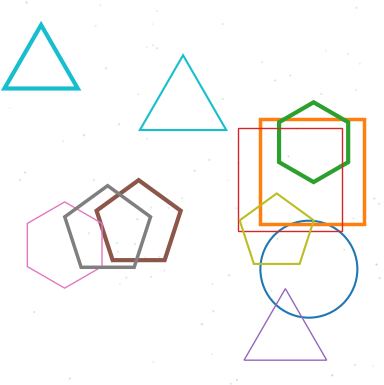[{"shape": "circle", "thickness": 1.5, "radius": 0.63, "center": [0.802, 0.301]}, {"shape": "square", "thickness": 2.5, "radius": 0.68, "center": [0.811, 0.554]}, {"shape": "hexagon", "thickness": 3, "radius": 0.52, "center": [0.815, 0.631]}, {"shape": "square", "thickness": 1, "radius": 0.67, "center": [0.753, 0.534]}, {"shape": "triangle", "thickness": 1, "radius": 0.62, "center": [0.741, 0.126]}, {"shape": "pentagon", "thickness": 3, "radius": 0.57, "center": [0.36, 0.417]}, {"shape": "hexagon", "thickness": 1, "radius": 0.56, "center": [0.168, 0.364]}, {"shape": "pentagon", "thickness": 2.5, "radius": 0.59, "center": [0.28, 0.401]}, {"shape": "pentagon", "thickness": 1.5, "radius": 0.51, "center": [0.719, 0.396]}, {"shape": "triangle", "thickness": 1.5, "radius": 0.65, "center": [0.475, 0.727]}, {"shape": "triangle", "thickness": 3, "radius": 0.55, "center": [0.107, 0.825]}]